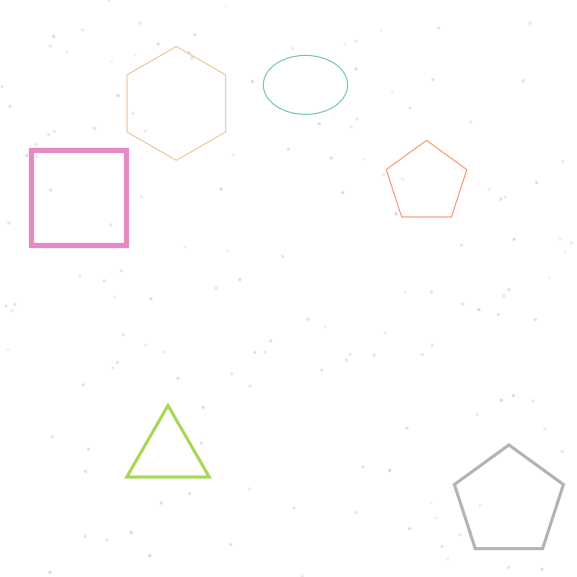[{"shape": "oval", "thickness": 0.5, "radius": 0.36, "center": [0.529, 0.852]}, {"shape": "pentagon", "thickness": 0.5, "radius": 0.37, "center": [0.739, 0.683]}, {"shape": "square", "thickness": 2.5, "radius": 0.41, "center": [0.136, 0.657]}, {"shape": "triangle", "thickness": 1.5, "radius": 0.41, "center": [0.291, 0.214]}, {"shape": "hexagon", "thickness": 0.5, "radius": 0.49, "center": [0.305, 0.82]}, {"shape": "pentagon", "thickness": 1.5, "radius": 0.5, "center": [0.881, 0.129]}]